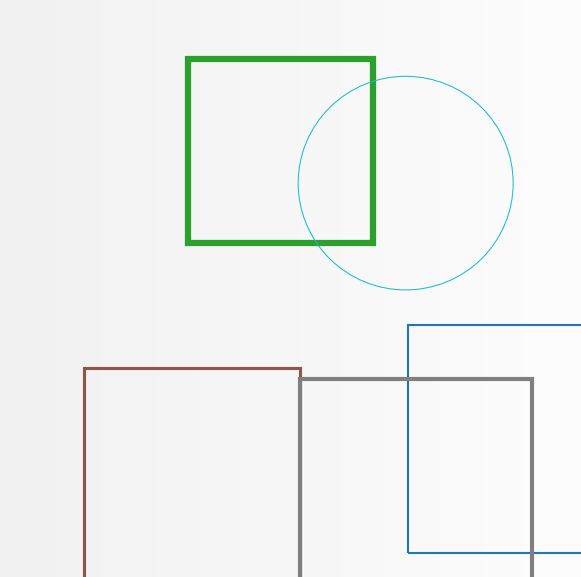[{"shape": "square", "thickness": 1, "radius": 0.99, "center": [0.899, 0.239]}, {"shape": "square", "thickness": 3, "radius": 0.8, "center": [0.483, 0.738]}, {"shape": "square", "thickness": 1.5, "radius": 0.93, "center": [0.33, 0.177]}, {"shape": "square", "thickness": 2, "radius": 1.0, "center": [0.715, 0.144]}, {"shape": "circle", "thickness": 0.5, "radius": 0.92, "center": [0.698, 0.682]}]